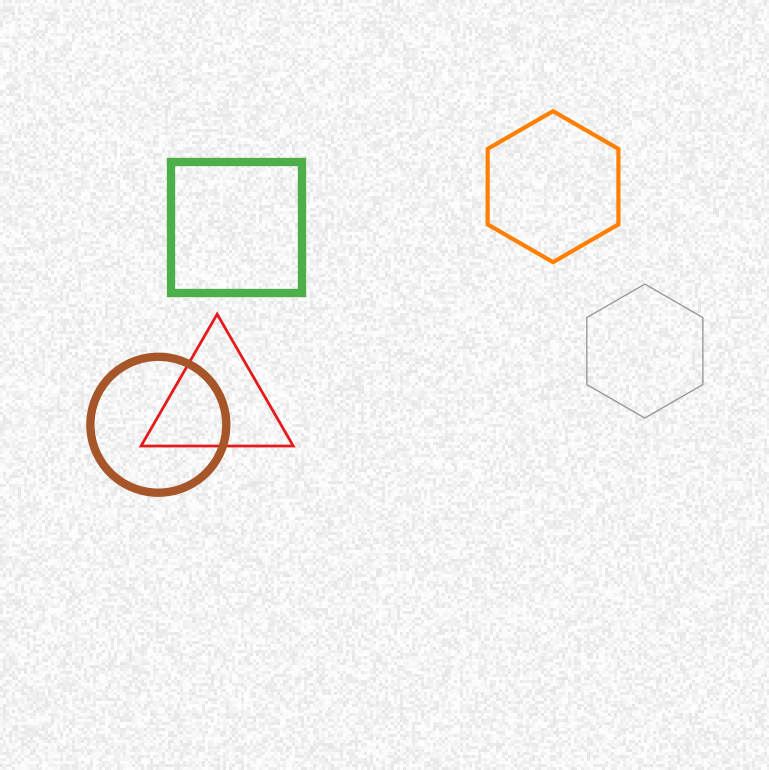[{"shape": "triangle", "thickness": 1, "radius": 0.57, "center": [0.282, 0.478]}, {"shape": "square", "thickness": 3, "radius": 0.42, "center": [0.307, 0.704]}, {"shape": "hexagon", "thickness": 1.5, "radius": 0.49, "center": [0.718, 0.758]}, {"shape": "circle", "thickness": 3, "radius": 0.44, "center": [0.206, 0.448]}, {"shape": "hexagon", "thickness": 0.5, "radius": 0.44, "center": [0.837, 0.544]}]